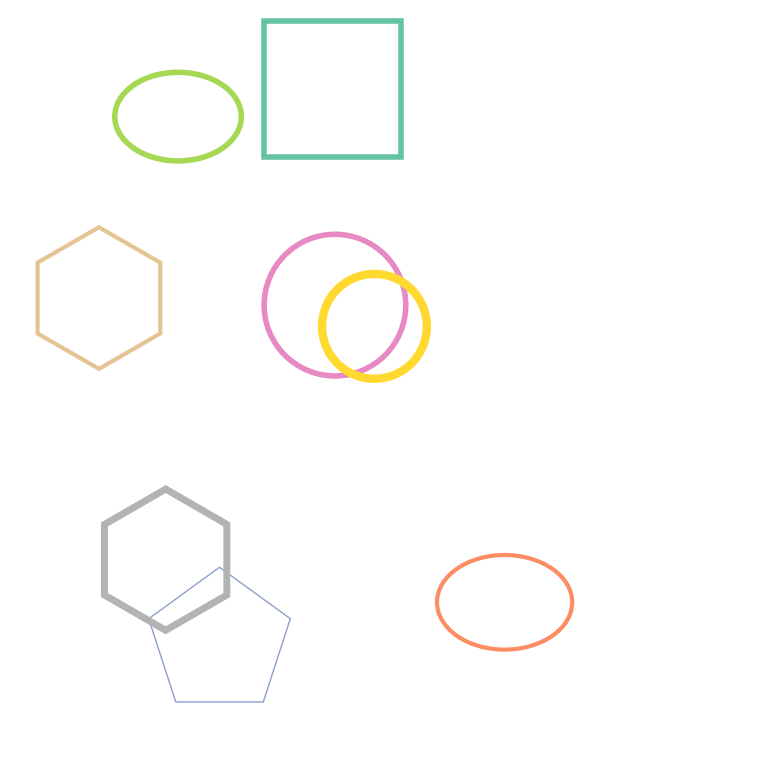[{"shape": "square", "thickness": 2, "radius": 0.44, "center": [0.432, 0.885]}, {"shape": "oval", "thickness": 1.5, "radius": 0.44, "center": [0.655, 0.218]}, {"shape": "pentagon", "thickness": 0.5, "radius": 0.48, "center": [0.285, 0.167]}, {"shape": "circle", "thickness": 2, "radius": 0.46, "center": [0.435, 0.604]}, {"shape": "oval", "thickness": 2, "radius": 0.41, "center": [0.231, 0.849]}, {"shape": "circle", "thickness": 3, "radius": 0.34, "center": [0.486, 0.576]}, {"shape": "hexagon", "thickness": 1.5, "radius": 0.46, "center": [0.129, 0.613]}, {"shape": "hexagon", "thickness": 2.5, "radius": 0.46, "center": [0.215, 0.273]}]